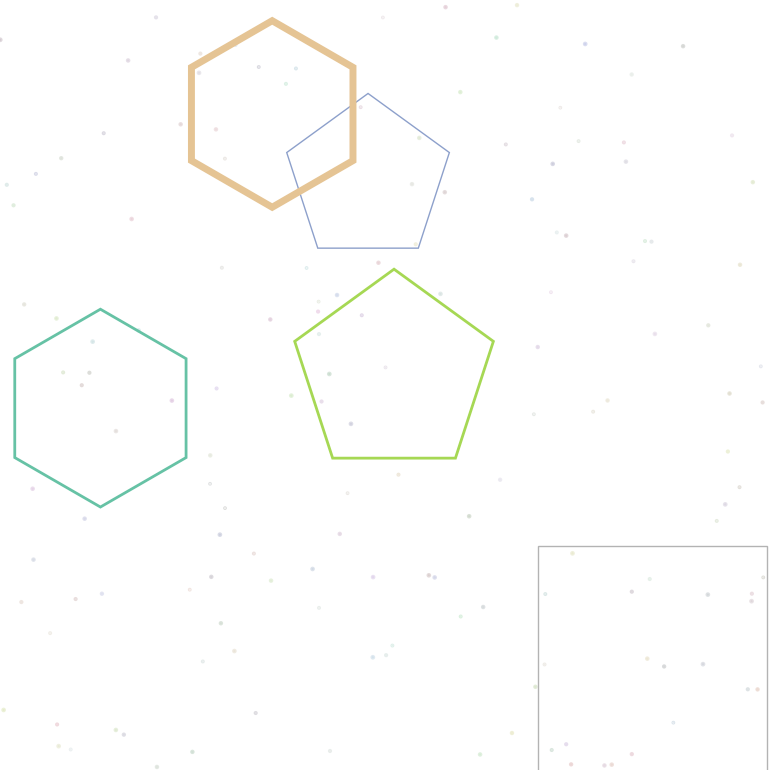[{"shape": "hexagon", "thickness": 1, "radius": 0.64, "center": [0.13, 0.47]}, {"shape": "pentagon", "thickness": 0.5, "radius": 0.56, "center": [0.478, 0.768]}, {"shape": "pentagon", "thickness": 1, "radius": 0.68, "center": [0.512, 0.515]}, {"shape": "hexagon", "thickness": 2.5, "radius": 0.61, "center": [0.354, 0.852]}, {"shape": "square", "thickness": 0.5, "radius": 0.75, "center": [0.847, 0.141]}]